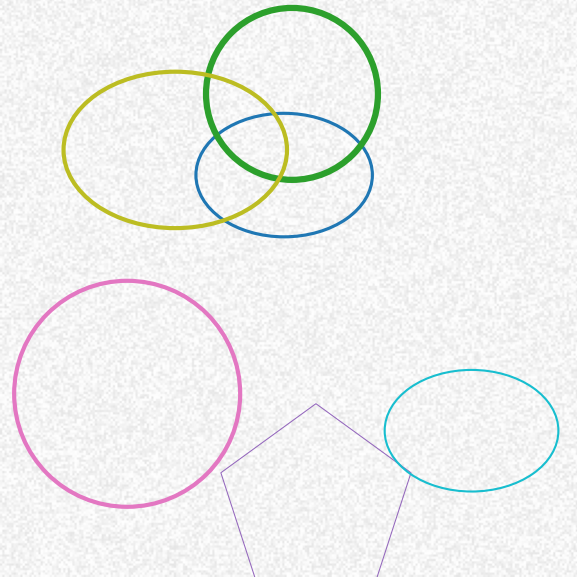[{"shape": "oval", "thickness": 1.5, "radius": 0.76, "center": [0.492, 0.696]}, {"shape": "circle", "thickness": 3, "radius": 0.74, "center": [0.506, 0.837]}, {"shape": "pentagon", "thickness": 0.5, "radius": 0.87, "center": [0.547, 0.127]}, {"shape": "circle", "thickness": 2, "radius": 0.98, "center": [0.22, 0.317]}, {"shape": "oval", "thickness": 2, "radius": 0.97, "center": [0.304, 0.74]}, {"shape": "oval", "thickness": 1, "radius": 0.75, "center": [0.816, 0.253]}]